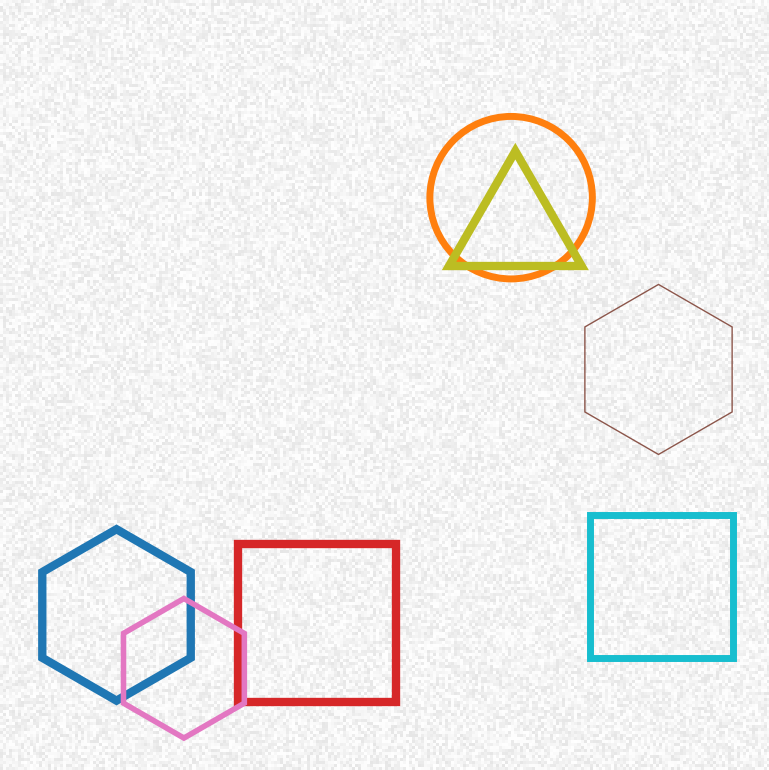[{"shape": "hexagon", "thickness": 3, "radius": 0.56, "center": [0.151, 0.201]}, {"shape": "circle", "thickness": 2.5, "radius": 0.53, "center": [0.664, 0.743]}, {"shape": "square", "thickness": 3, "radius": 0.51, "center": [0.411, 0.191]}, {"shape": "hexagon", "thickness": 0.5, "radius": 0.55, "center": [0.855, 0.52]}, {"shape": "hexagon", "thickness": 2, "radius": 0.45, "center": [0.239, 0.132]}, {"shape": "triangle", "thickness": 3, "radius": 0.5, "center": [0.669, 0.704]}, {"shape": "square", "thickness": 2.5, "radius": 0.46, "center": [0.859, 0.239]}]